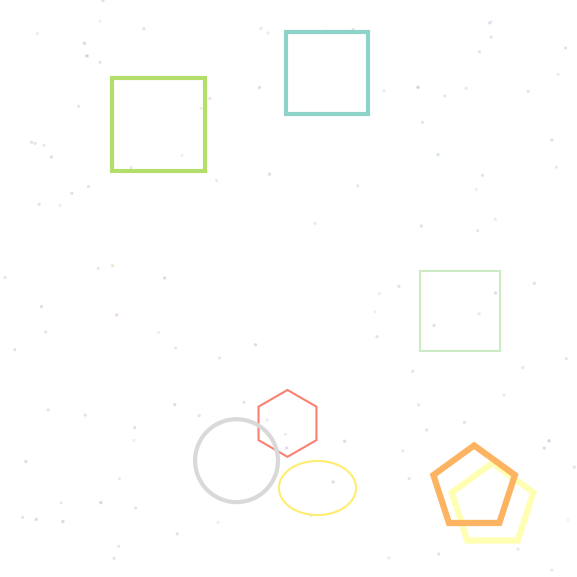[{"shape": "square", "thickness": 2, "radius": 0.36, "center": [0.566, 0.873]}, {"shape": "pentagon", "thickness": 3, "radius": 0.37, "center": [0.853, 0.123]}, {"shape": "hexagon", "thickness": 1, "radius": 0.29, "center": [0.498, 0.266]}, {"shape": "pentagon", "thickness": 3, "radius": 0.37, "center": [0.821, 0.154]}, {"shape": "square", "thickness": 2, "radius": 0.4, "center": [0.274, 0.784]}, {"shape": "circle", "thickness": 2, "radius": 0.36, "center": [0.41, 0.201]}, {"shape": "square", "thickness": 1, "radius": 0.34, "center": [0.797, 0.461]}, {"shape": "oval", "thickness": 1, "radius": 0.33, "center": [0.55, 0.154]}]